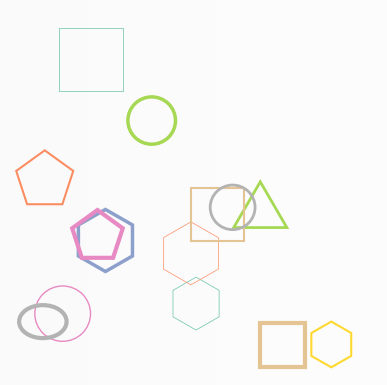[{"shape": "hexagon", "thickness": 0.5, "radius": 0.34, "center": [0.506, 0.211]}, {"shape": "square", "thickness": 0.5, "radius": 0.41, "center": [0.236, 0.846]}, {"shape": "hexagon", "thickness": 0.5, "radius": 0.41, "center": [0.493, 0.342]}, {"shape": "pentagon", "thickness": 1.5, "radius": 0.39, "center": [0.115, 0.532]}, {"shape": "hexagon", "thickness": 2.5, "radius": 0.4, "center": [0.272, 0.375]}, {"shape": "circle", "thickness": 1, "radius": 0.36, "center": [0.162, 0.185]}, {"shape": "pentagon", "thickness": 3, "radius": 0.34, "center": [0.252, 0.386]}, {"shape": "circle", "thickness": 2.5, "radius": 0.31, "center": [0.391, 0.687]}, {"shape": "triangle", "thickness": 2, "radius": 0.4, "center": [0.672, 0.449]}, {"shape": "hexagon", "thickness": 1.5, "radius": 0.3, "center": [0.855, 0.105]}, {"shape": "square", "thickness": 1.5, "radius": 0.34, "center": [0.562, 0.443]}, {"shape": "square", "thickness": 3, "radius": 0.29, "center": [0.729, 0.105]}, {"shape": "circle", "thickness": 2, "radius": 0.29, "center": [0.6, 0.461]}, {"shape": "oval", "thickness": 3, "radius": 0.31, "center": [0.111, 0.165]}]